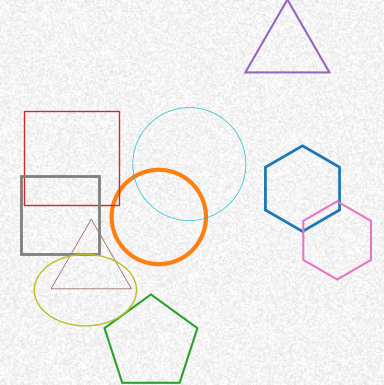[{"shape": "hexagon", "thickness": 2, "radius": 0.56, "center": [0.786, 0.51]}, {"shape": "circle", "thickness": 3, "radius": 0.61, "center": [0.412, 0.436]}, {"shape": "pentagon", "thickness": 1.5, "radius": 0.63, "center": [0.392, 0.108]}, {"shape": "square", "thickness": 1, "radius": 0.62, "center": [0.186, 0.589]}, {"shape": "triangle", "thickness": 1.5, "radius": 0.63, "center": [0.746, 0.875]}, {"shape": "triangle", "thickness": 0.5, "radius": 0.6, "center": [0.237, 0.31]}, {"shape": "hexagon", "thickness": 1.5, "radius": 0.51, "center": [0.876, 0.376]}, {"shape": "square", "thickness": 2, "radius": 0.51, "center": [0.156, 0.442]}, {"shape": "oval", "thickness": 1, "radius": 0.66, "center": [0.222, 0.246]}, {"shape": "circle", "thickness": 0.5, "radius": 0.73, "center": [0.492, 0.574]}]